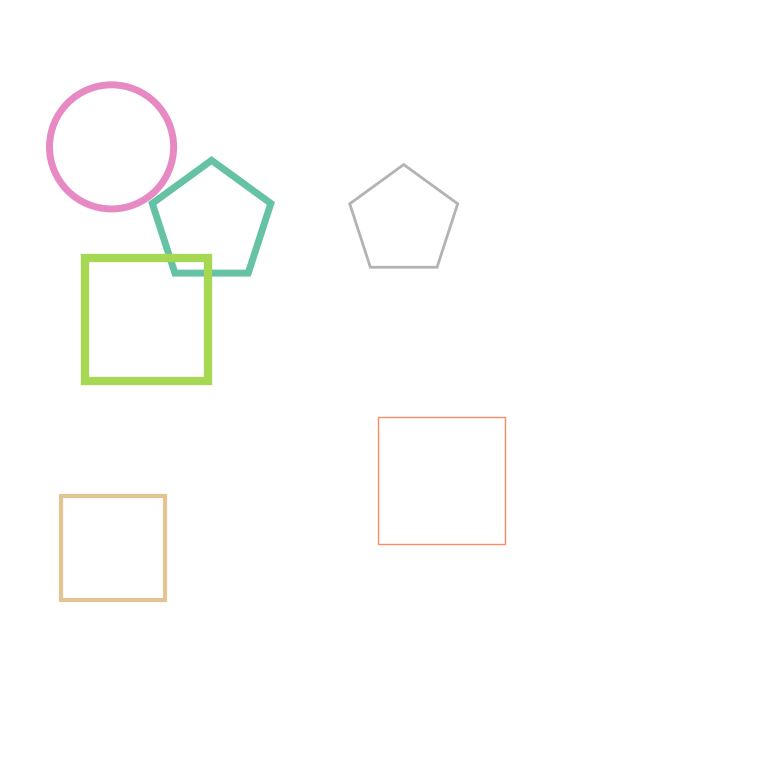[{"shape": "pentagon", "thickness": 2.5, "radius": 0.4, "center": [0.275, 0.711]}, {"shape": "square", "thickness": 0.5, "radius": 0.41, "center": [0.574, 0.376]}, {"shape": "circle", "thickness": 2.5, "radius": 0.4, "center": [0.145, 0.809]}, {"shape": "square", "thickness": 3, "radius": 0.4, "center": [0.19, 0.585]}, {"shape": "square", "thickness": 1.5, "radius": 0.34, "center": [0.147, 0.289]}, {"shape": "pentagon", "thickness": 1, "radius": 0.37, "center": [0.524, 0.713]}]